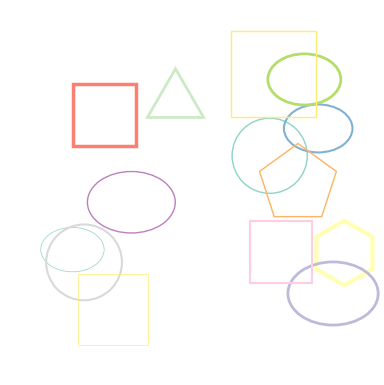[{"shape": "circle", "thickness": 1, "radius": 0.49, "center": [0.7, 0.595]}, {"shape": "oval", "thickness": 0.5, "radius": 0.41, "center": [0.188, 0.352]}, {"shape": "hexagon", "thickness": 3, "radius": 0.42, "center": [0.894, 0.343]}, {"shape": "oval", "thickness": 2, "radius": 0.59, "center": [0.865, 0.238]}, {"shape": "square", "thickness": 2.5, "radius": 0.4, "center": [0.272, 0.702]}, {"shape": "oval", "thickness": 1.5, "radius": 0.45, "center": [0.826, 0.666]}, {"shape": "pentagon", "thickness": 1, "radius": 0.52, "center": [0.774, 0.522]}, {"shape": "oval", "thickness": 2, "radius": 0.47, "center": [0.79, 0.794]}, {"shape": "square", "thickness": 1.5, "radius": 0.4, "center": [0.729, 0.344]}, {"shape": "circle", "thickness": 1.5, "radius": 0.49, "center": [0.218, 0.318]}, {"shape": "oval", "thickness": 1, "radius": 0.57, "center": [0.341, 0.475]}, {"shape": "triangle", "thickness": 2, "radius": 0.42, "center": [0.456, 0.737]}, {"shape": "square", "thickness": 0.5, "radius": 0.46, "center": [0.293, 0.196]}, {"shape": "square", "thickness": 1, "radius": 0.55, "center": [0.71, 0.808]}]